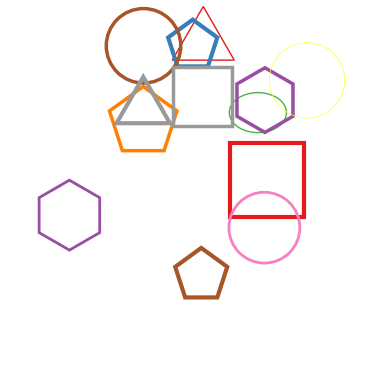[{"shape": "square", "thickness": 3, "radius": 0.48, "center": [0.693, 0.532]}, {"shape": "triangle", "thickness": 1, "radius": 0.46, "center": [0.528, 0.89]}, {"shape": "pentagon", "thickness": 3, "radius": 0.34, "center": [0.501, 0.882]}, {"shape": "oval", "thickness": 1, "radius": 0.37, "center": [0.67, 0.708]}, {"shape": "hexagon", "thickness": 2.5, "radius": 0.42, "center": [0.688, 0.74]}, {"shape": "hexagon", "thickness": 2, "radius": 0.45, "center": [0.18, 0.441]}, {"shape": "pentagon", "thickness": 2.5, "radius": 0.46, "center": [0.372, 0.683]}, {"shape": "circle", "thickness": 0.5, "radius": 0.49, "center": [0.797, 0.791]}, {"shape": "pentagon", "thickness": 3, "radius": 0.36, "center": [0.523, 0.285]}, {"shape": "circle", "thickness": 2.5, "radius": 0.48, "center": [0.373, 0.881]}, {"shape": "circle", "thickness": 2, "radius": 0.46, "center": [0.687, 0.409]}, {"shape": "triangle", "thickness": 3, "radius": 0.4, "center": [0.372, 0.72]}, {"shape": "square", "thickness": 2.5, "radius": 0.38, "center": [0.526, 0.749]}]